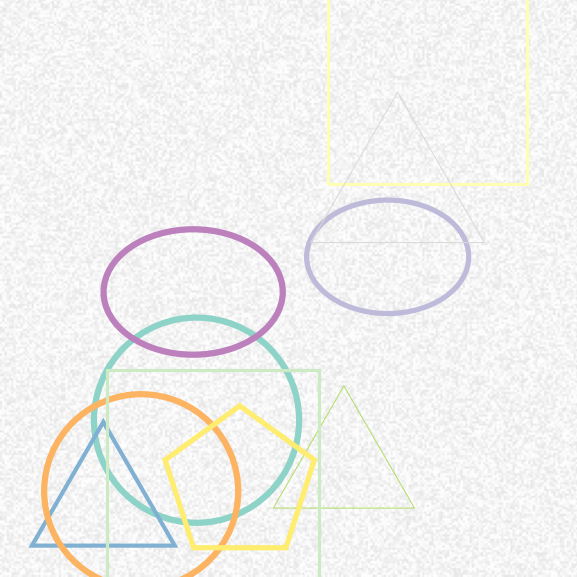[{"shape": "circle", "thickness": 3, "radius": 0.89, "center": [0.34, 0.272]}, {"shape": "square", "thickness": 1.5, "radius": 0.86, "center": [0.74, 0.853]}, {"shape": "oval", "thickness": 2.5, "radius": 0.7, "center": [0.671, 0.554]}, {"shape": "triangle", "thickness": 2, "radius": 0.71, "center": [0.179, 0.126]}, {"shape": "circle", "thickness": 3, "radius": 0.84, "center": [0.244, 0.149]}, {"shape": "triangle", "thickness": 0.5, "radius": 0.71, "center": [0.596, 0.19]}, {"shape": "triangle", "thickness": 0.5, "radius": 0.87, "center": [0.688, 0.666]}, {"shape": "oval", "thickness": 3, "radius": 0.78, "center": [0.334, 0.494]}, {"shape": "square", "thickness": 1.5, "radius": 0.92, "center": [0.369, 0.175]}, {"shape": "pentagon", "thickness": 2.5, "radius": 0.68, "center": [0.415, 0.161]}]